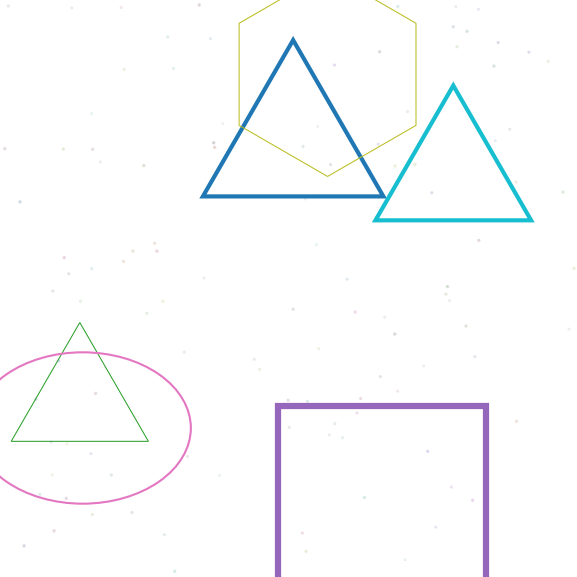[{"shape": "triangle", "thickness": 2, "radius": 0.9, "center": [0.508, 0.749]}, {"shape": "triangle", "thickness": 0.5, "radius": 0.69, "center": [0.138, 0.304]}, {"shape": "square", "thickness": 3, "radius": 0.9, "center": [0.662, 0.116]}, {"shape": "oval", "thickness": 1, "radius": 0.94, "center": [0.143, 0.258]}, {"shape": "hexagon", "thickness": 0.5, "radius": 0.88, "center": [0.567, 0.87]}, {"shape": "triangle", "thickness": 2, "radius": 0.78, "center": [0.785, 0.695]}]